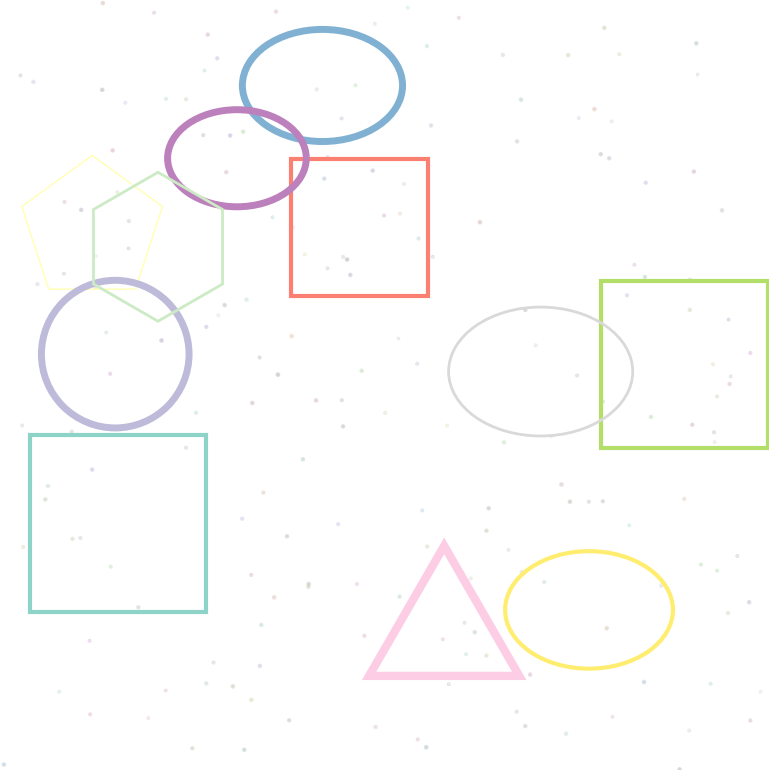[{"shape": "square", "thickness": 1.5, "radius": 0.57, "center": [0.154, 0.32]}, {"shape": "pentagon", "thickness": 0.5, "radius": 0.48, "center": [0.12, 0.702]}, {"shape": "circle", "thickness": 2.5, "radius": 0.48, "center": [0.15, 0.54]}, {"shape": "square", "thickness": 1.5, "radius": 0.45, "center": [0.467, 0.705]}, {"shape": "oval", "thickness": 2.5, "radius": 0.52, "center": [0.419, 0.889]}, {"shape": "square", "thickness": 1.5, "radius": 0.54, "center": [0.889, 0.527]}, {"shape": "triangle", "thickness": 3, "radius": 0.56, "center": [0.577, 0.179]}, {"shape": "oval", "thickness": 1, "radius": 0.6, "center": [0.702, 0.517]}, {"shape": "oval", "thickness": 2.5, "radius": 0.45, "center": [0.308, 0.794]}, {"shape": "hexagon", "thickness": 1, "radius": 0.48, "center": [0.205, 0.68]}, {"shape": "oval", "thickness": 1.5, "radius": 0.54, "center": [0.765, 0.208]}]